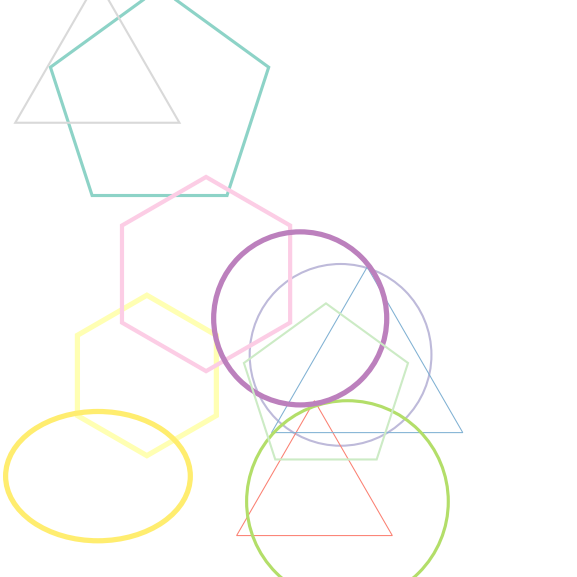[{"shape": "pentagon", "thickness": 1.5, "radius": 0.99, "center": [0.276, 0.821]}, {"shape": "hexagon", "thickness": 2.5, "radius": 0.69, "center": [0.254, 0.349]}, {"shape": "circle", "thickness": 1, "radius": 0.79, "center": [0.59, 0.385]}, {"shape": "triangle", "thickness": 0.5, "radius": 0.78, "center": [0.545, 0.15]}, {"shape": "triangle", "thickness": 0.5, "radius": 0.96, "center": [0.636, 0.346]}, {"shape": "circle", "thickness": 1.5, "radius": 0.87, "center": [0.602, 0.131]}, {"shape": "hexagon", "thickness": 2, "radius": 0.84, "center": [0.357, 0.525]}, {"shape": "triangle", "thickness": 1, "radius": 0.82, "center": [0.169, 0.869]}, {"shape": "circle", "thickness": 2.5, "radius": 0.75, "center": [0.52, 0.448]}, {"shape": "pentagon", "thickness": 1, "radius": 0.75, "center": [0.564, 0.324]}, {"shape": "oval", "thickness": 2.5, "radius": 0.8, "center": [0.17, 0.175]}]